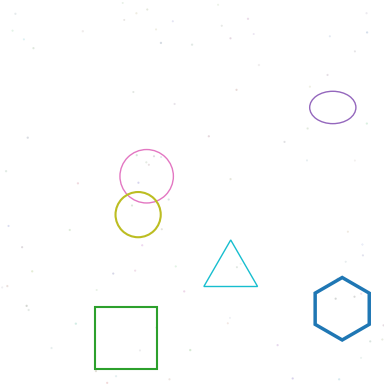[{"shape": "hexagon", "thickness": 2.5, "radius": 0.41, "center": [0.889, 0.198]}, {"shape": "square", "thickness": 1.5, "radius": 0.4, "center": [0.327, 0.123]}, {"shape": "oval", "thickness": 1, "radius": 0.3, "center": [0.864, 0.721]}, {"shape": "circle", "thickness": 1, "radius": 0.35, "center": [0.381, 0.542]}, {"shape": "circle", "thickness": 1.5, "radius": 0.29, "center": [0.359, 0.443]}, {"shape": "triangle", "thickness": 1, "radius": 0.4, "center": [0.599, 0.296]}]